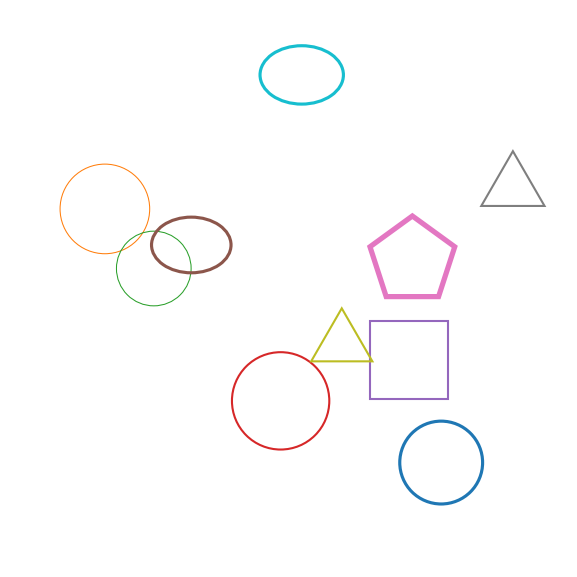[{"shape": "circle", "thickness": 1.5, "radius": 0.36, "center": [0.764, 0.198]}, {"shape": "circle", "thickness": 0.5, "radius": 0.39, "center": [0.182, 0.637]}, {"shape": "circle", "thickness": 0.5, "radius": 0.32, "center": [0.266, 0.534]}, {"shape": "circle", "thickness": 1, "radius": 0.42, "center": [0.486, 0.305]}, {"shape": "square", "thickness": 1, "radius": 0.34, "center": [0.708, 0.375]}, {"shape": "oval", "thickness": 1.5, "radius": 0.34, "center": [0.331, 0.575]}, {"shape": "pentagon", "thickness": 2.5, "radius": 0.39, "center": [0.714, 0.548]}, {"shape": "triangle", "thickness": 1, "radius": 0.32, "center": [0.888, 0.674]}, {"shape": "triangle", "thickness": 1, "radius": 0.31, "center": [0.592, 0.404]}, {"shape": "oval", "thickness": 1.5, "radius": 0.36, "center": [0.522, 0.869]}]